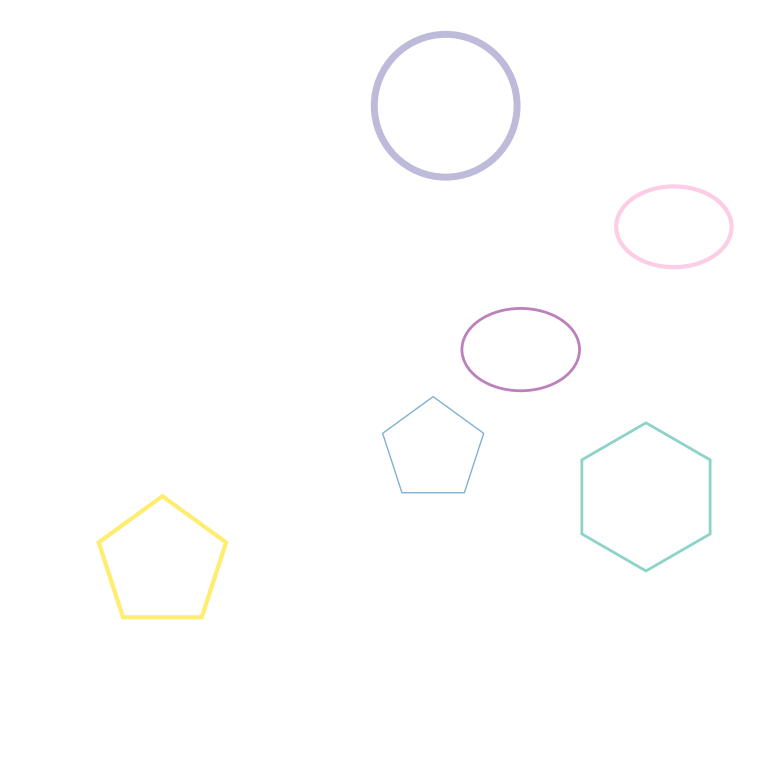[{"shape": "hexagon", "thickness": 1, "radius": 0.48, "center": [0.839, 0.355]}, {"shape": "circle", "thickness": 2.5, "radius": 0.46, "center": [0.579, 0.863]}, {"shape": "pentagon", "thickness": 0.5, "radius": 0.34, "center": [0.563, 0.416]}, {"shape": "oval", "thickness": 1.5, "radius": 0.37, "center": [0.875, 0.705]}, {"shape": "oval", "thickness": 1, "radius": 0.38, "center": [0.676, 0.546]}, {"shape": "pentagon", "thickness": 1.5, "radius": 0.43, "center": [0.211, 0.269]}]